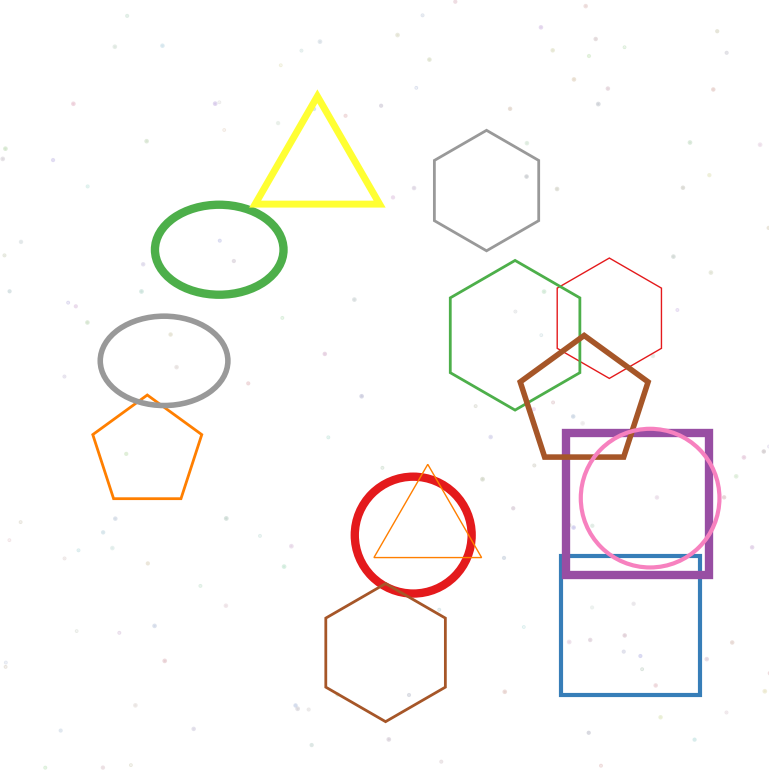[{"shape": "hexagon", "thickness": 0.5, "radius": 0.39, "center": [0.791, 0.587]}, {"shape": "circle", "thickness": 3, "radius": 0.38, "center": [0.537, 0.305]}, {"shape": "square", "thickness": 1.5, "radius": 0.45, "center": [0.819, 0.187]}, {"shape": "oval", "thickness": 3, "radius": 0.42, "center": [0.285, 0.676]}, {"shape": "hexagon", "thickness": 1, "radius": 0.49, "center": [0.669, 0.565]}, {"shape": "square", "thickness": 3, "radius": 0.46, "center": [0.828, 0.345]}, {"shape": "pentagon", "thickness": 1, "radius": 0.37, "center": [0.191, 0.413]}, {"shape": "triangle", "thickness": 0.5, "radius": 0.4, "center": [0.556, 0.316]}, {"shape": "triangle", "thickness": 2.5, "radius": 0.47, "center": [0.412, 0.782]}, {"shape": "pentagon", "thickness": 2, "radius": 0.44, "center": [0.759, 0.477]}, {"shape": "hexagon", "thickness": 1, "radius": 0.45, "center": [0.501, 0.152]}, {"shape": "circle", "thickness": 1.5, "radius": 0.45, "center": [0.844, 0.353]}, {"shape": "oval", "thickness": 2, "radius": 0.41, "center": [0.213, 0.531]}, {"shape": "hexagon", "thickness": 1, "radius": 0.39, "center": [0.632, 0.753]}]